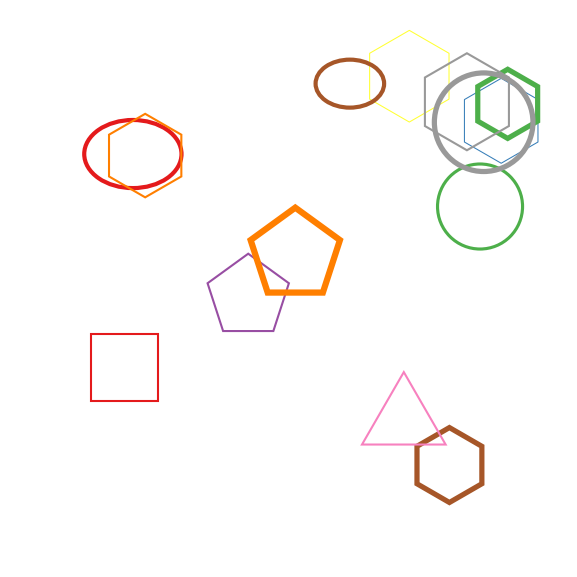[{"shape": "square", "thickness": 1, "radius": 0.29, "center": [0.216, 0.362]}, {"shape": "oval", "thickness": 2, "radius": 0.42, "center": [0.23, 0.732]}, {"shape": "hexagon", "thickness": 0.5, "radius": 0.37, "center": [0.868, 0.79]}, {"shape": "circle", "thickness": 1.5, "radius": 0.37, "center": [0.831, 0.642]}, {"shape": "hexagon", "thickness": 2.5, "radius": 0.3, "center": [0.879, 0.819]}, {"shape": "pentagon", "thickness": 1, "radius": 0.37, "center": [0.43, 0.486]}, {"shape": "pentagon", "thickness": 3, "radius": 0.41, "center": [0.511, 0.558]}, {"shape": "hexagon", "thickness": 1, "radius": 0.36, "center": [0.251, 0.73]}, {"shape": "hexagon", "thickness": 0.5, "radius": 0.4, "center": [0.709, 0.867]}, {"shape": "oval", "thickness": 2, "radius": 0.3, "center": [0.606, 0.854]}, {"shape": "hexagon", "thickness": 2.5, "radius": 0.32, "center": [0.778, 0.194]}, {"shape": "triangle", "thickness": 1, "radius": 0.42, "center": [0.699, 0.271]}, {"shape": "hexagon", "thickness": 1, "radius": 0.42, "center": [0.809, 0.823]}, {"shape": "circle", "thickness": 2.5, "radius": 0.43, "center": [0.838, 0.788]}]